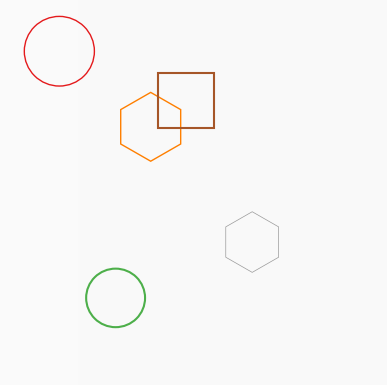[{"shape": "circle", "thickness": 1, "radius": 0.45, "center": [0.153, 0.867]}, {"shape": "circle", "thickness": 1.5, "radius": 0.38, "center": [0.298, 0.226]}, {"shape": "hexagon", "thickness": 1, "radius": 0.45, "center": [0.389, 0.671]}, {"shape": "square", "thickness": 1.5, "radius": 0.36, "center": [0.48, 0.74]}, {"shape": "hexagon", "thickness": 0.5, "radius": 0.39, "center": [0.651, 0.371]}]